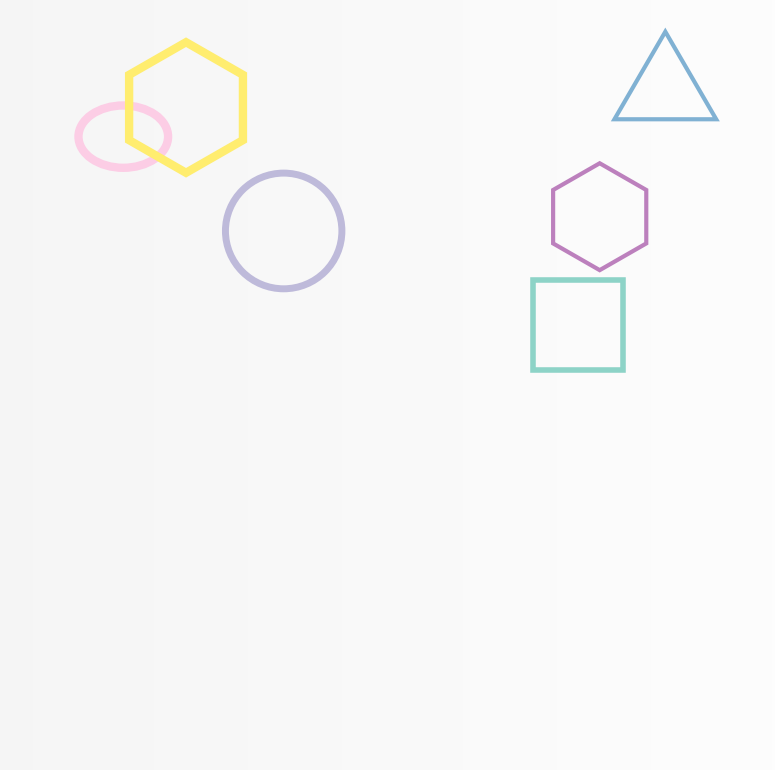[{"shape": "square", "thickness": 2, "radius": 0.29, "center": [0.745, 0.578]}, {"shape": "circle", "thickness": 2.5, "radius": 0.38, "center": [0.366, 0.7]}, {"shape": "triangle", "thickness": 1.5, "radius": 0.38, "center": [0.858, 0.883]}, {"shape": "oval", "thickness": 3, "radius": 0.29, "center": [0.159, 0.823]}, {"shape": "hexagon", "thickness": 1.5, "radius": 0.35, "center": [0.774, 0.719]}, {"shape": "hexagon", "thickness": 3, "radius": 0.42, "center": [0.24, 0.86]}]